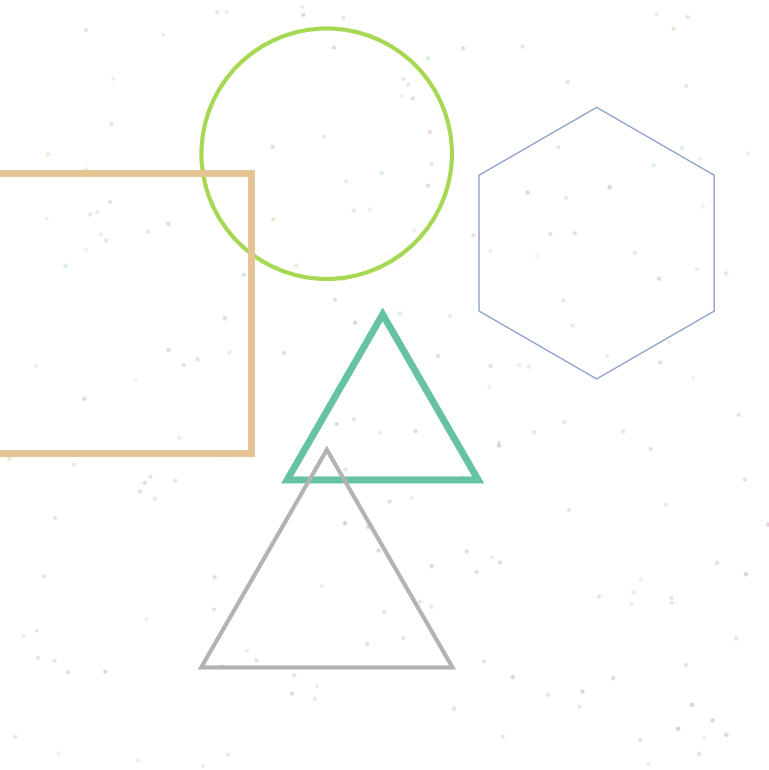[{"shape": "triangle", "thickness": 2.5, "radius": 0.72, "center": [0.497, 0.448]}, {"shape": "hexagon", "thickness": 0.5, "radius": 0.88, "center": [0.775, 0.684]}, {"shape": "circle", "thickness": 1.5, "radius": 0.81, "center": [0.424, 0.8]}, {"shape": "square", "thickness": 2.5, "radius": 0.91, "center": [0.144, 0.594]}, {"shape": "triangle", "thickness": 1.5, "radius": 0.94, "center": [0.424, 0.227]}]